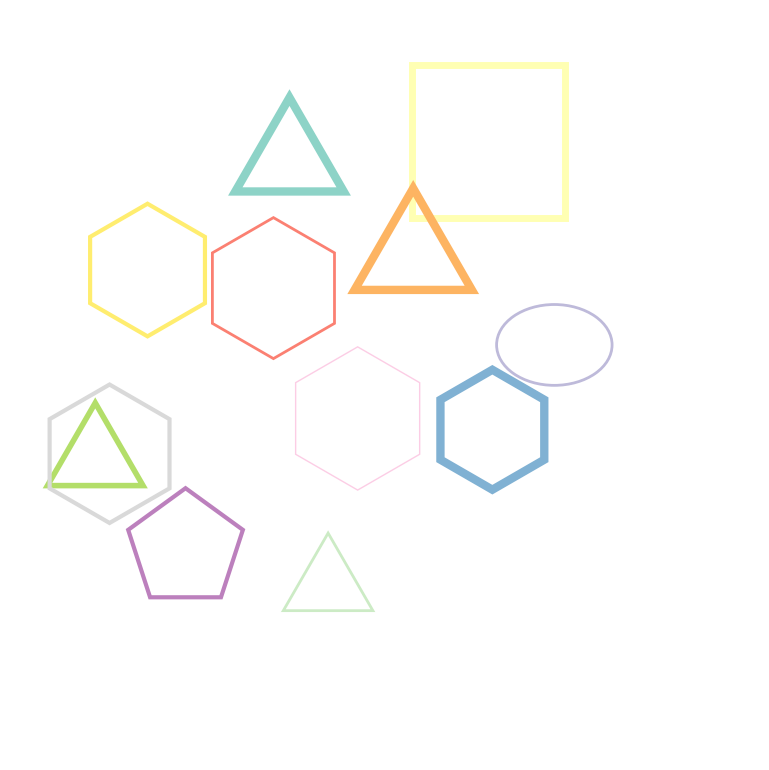[{"shape": "triangle", "thickness": 3, "radius": 0.41, "center": [0.376, 0.792]}, {"shape": "square", "thickness": 2.5, "radius": 0.5, "center": [0.634, 0.817]}, {"shape": "oval", "thickness": 1, "radius": 0.37, "center": [0.72, 0.552]}, {"shape": "hexagon", "thickness": 1, "radius": 0.46, "center": [0.355, 0.626]}, {"shape": "hexagon", "thickness": 3, "radius": 0.39, "center": [0.639, 0.442]}, {"shape": "triangle", "thickness": 3, "radius": 0.44, "center": [0.537, 0.667]}, {"shape": "triangle", "thickness": 2, "radius": 0.36, "center": [0.124, 0.405]}, {"shape": "hexagon", "thickness": 0.5, "radius": 0.46, "center": [0.464, 0.457]}, {"shape": "hexagon", "thickness": 1.5, "radius": 0.45, "center": [0.142, 0.411]}, {"shape": "pentagon", "thickness": 1.5, "radius": 0.39, "center": [0.241, 0.288]}, {"shape": "triangle", "thickness": 1, "radius": 0.34, "center": [0.426, 0.241]}, {"shape": "hexagon", "thickness": 1.5, "radius": 0.43, "center": [0.192, 0.649]}]